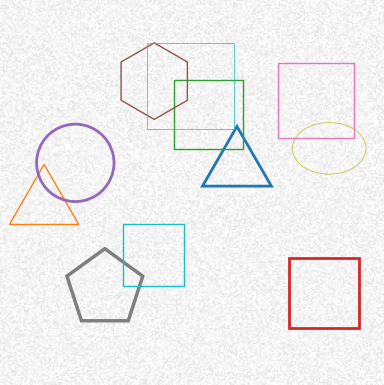[{"shape": "triangle", "thickness": 2, "radius": 0.52, "center": [0.615, 0.568]}, {"shape": "triangle", "thickness": 1, "radius": 0.52, "center": [0.115, 0.469]}, {"shape": "square", "thickness": 1, "radius": 0.45, "center": [0.541, 0.703]}, {"shape": "square", "thickness": 2, "radius": 0.46, "center": [0.842, 0.238]}, {"shape": "circle", "thickness": 2, "radius": 0.5, "center": [0.196, 0.577]}, {"shape": "hexagon", "thickness": 1, "radius": 0.5, "center": [0.401, 0.789]}, {"shape": "square", "thickness": 1, "radius": 0.49, "center": [0.821, 0.739]}, {"shape": "pentagon", "thickness": 2.5, "radius": 0.52, "center": [0.272, 0.251]}, {"shape": "oval", "thickness": 0.5, "radius": 0.48, "center": [0.855, 0.615]}, {"shape": "square", "thickness": 1, "radius": 0.4, "center": [0.399, 0.338]}, {"shape": "square", "thickness": 0.5, "radius": 0.56, "center": [0.494, 0.776]}]